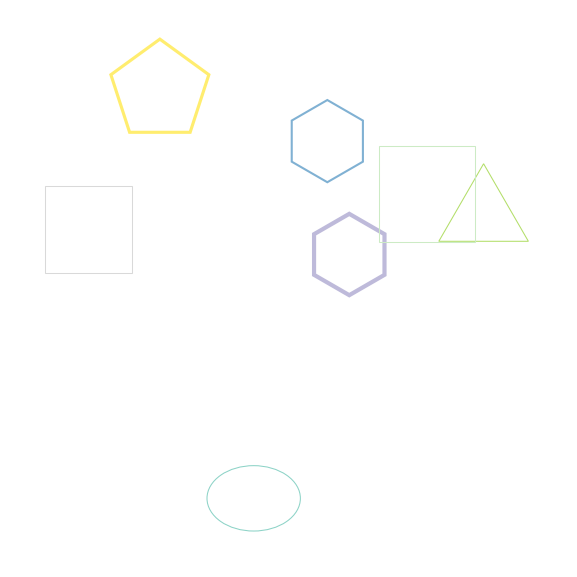[{"shape": "oval", "thickness": 0.5, "radius": 0.4, "center": [0.439, 0.136]}, {"shape": "hexagon", "thickness": 2, "radius": 0.35, "center": [0.605, 0.558]}, {"shape": "hexagon", "thickness": 1, "radius": 0.36, "center": [0.567, 0.755]}, {"shape": "triangle", "thickness": 0.5, "radius": 0.45, "center": [0.837, 0.626]}, {"shape": "square", "thickness": 0.5, "radius": 0.38, "center": [0.154, 0.602]}, {"shape": "square", "thickness": 0.5, "radius": 0.42, "center": [0.74, 0.663]}, {"shape": "pentagon", "thickness": 1.5, "radius": 0.45, "center": [0.277, 0.842]}]